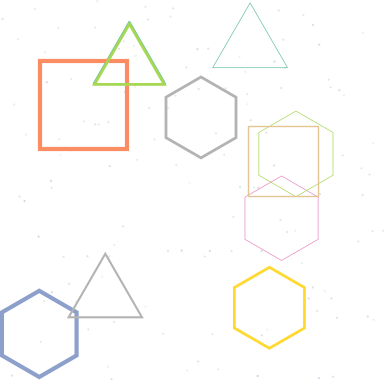[{"shape": "triangle", "thickness": 1, "radius": 0.54, "center": [0.336, 0.836]}, {"shape": "triangle", "thickness": 0.5, "radius": 0.56, "center": [0.65, 0.88]}, {"shape": "square", "thickness": 3, "radius": 0.57, "center": [0.217, 0.728]}, {"shape": "hexagon", "thickness": 3, "radius": 0.56, "center": [0.102, 0.133]}, {"shape": "hexagon", "thickness": 0.5, "radius": 0.55, "center": [0.731, 0.433]}, {"shape": "triangle", "thickness": 2, "radius": 0.52, "center": [0.336, 0.833]}, {"shape": "hexagon", "thickness": 0.5, "radius": 0.56, "center": [0.769, 0.6]}, {"shape": "hexagon", "thickness": 2, "radius": 0.53, "center": [0.7, 0.201]}, {"shape": "square", "thickness": 1, "radius": 0.46, "center": [0.736, 0.581]}, {"shape": "triangle", "thickness": 1.5, "radius": 0.55, "center": [0.274, 0.231]}, {"shape": "hexagon", "thickness": 2, "radius": 0.52, "center": [0.522, 0.695]}]